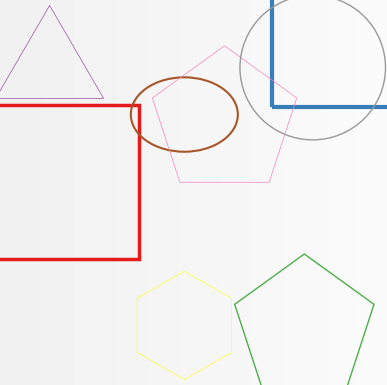[{"shape": "square", "thickness": 2.5, "radius": 1.0, "center": [0.158, 0.527]}, {"shape": "square", "thickness": 3, "radius": 0.86, "center": [0.873, 0.894]}, {"shape": "pentagon", "thickness": 1, "radius": 0.95, "center": [0.785, 0.151]}, {"shape": "triangle", "thickness": 0.5, "radius": 0.8, "center": [0.128, 0.825]}, {"shape": "hexagon", "thickness": 0.5, "radius": 0.7, "center": [0.476, 0.155]}, {"shape": "oval", "thickness": 1.5, "radius": 0.69, "center": [0.476, 0.703]}, {"shape": "pentagon", "thickness": 0.5, "radius": 0.98, "center": [0.579, 0.685]}, {"shape": "circle", "thickness": 1, "radius": 0.94, "center": [0.807, 0.825]}]